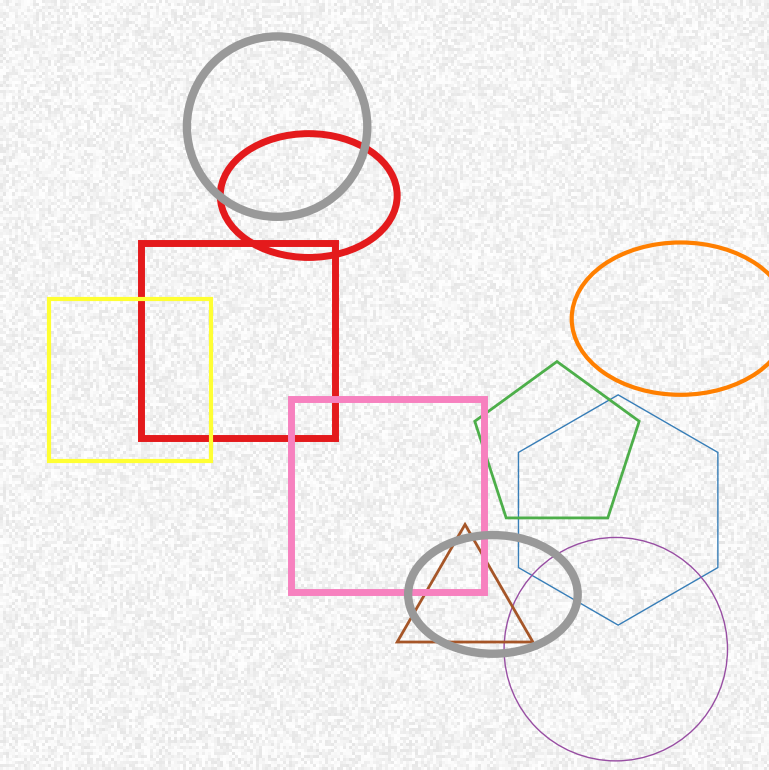[{"shape": "square", "thickness": 2.5, "radius": 0.63, "center": [0.309, 0.557]}, {"shape": "oval", "thickness": 2.5, "radius": 0.57, "center": [0.401, 0.746]}, {"shape": "hexagon", "thickness": 0.5, "radius": 0.75, "center": [0.803, 0.338]}, {"shape": "pentagon", "thickness": 1, "radius": 0.56, "center": [0.723, 0.418]}, {"shape": "circle", "thickness": 0.5, "radius": 0.73, "center": [0.8, 0.157]}, {"shape": "oval", "thickness": 1.5, "radius": 0.71, "center": [0.884, 0.586]}, {"shape": "square", "thickness": 1.5, "radius": 0.53, "center": [0.169, 0.507]}, {"shape": "triangle", "thickness": 1, "radius": 0.51, "center": [0.604, 0.217]}, {"shape": "square", "thickness": 2.5, "radius": 0.63, "center": [0.504, 0.356]}, {"shape": "oval", "thickness": 3, "radius": 0.55, "center": [0.64, 0.228]}, {"shape": "circle", "thickness": 3, "radius": 0.59, "center": [0.36, 0.836]}]